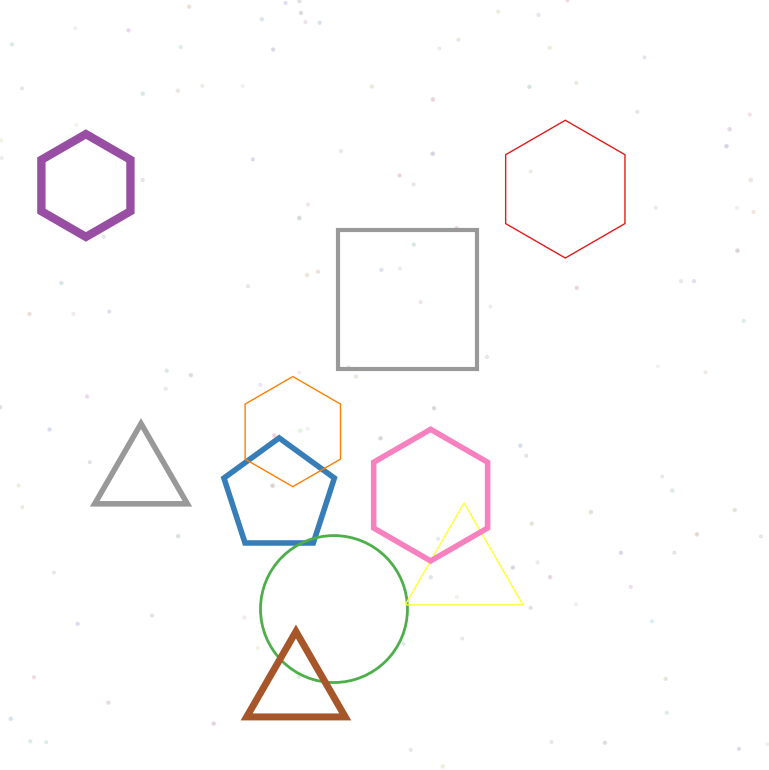[{"shape": "hexagon", "thickness": 0.5, "radius": 0.45, "center": [0.734, 0.754]}, {"shape": "pentagon", "thickness": 2, "radius": 0.38, "center": [0.363, 0.356]}, {"shape": "circle", "thickness": 1, "radius": 0.48, "center": [0.434, 0.209]}, {"shape": "hexagon", "thickness": 3, "radius": 0.33, "center": [0.112, 0.759]}, {"shape": "hexagon", "thickness": 0.5, "radius": 0.36, "center": [0.38, 0.439]}, {"shape": "triangle", "thickness": 0.5, "radius": 0.44, "center": [0.603, 0.259]}, {"shape": "triangle", "thickness": 2.5, "radius": 0.37, "center": [0.384, 0.106]}, {"shape": "hexagon", "thickness": 2, "radius": 0.43, "center": [0.559, 0.357]}, {"shape": "square", "thickness": 1.5, "radius": 0.45, "center": [0.53, 0.611]}, {"shape": "triangle", "thickness": 2, "radius": 0.35, "center": [0.183, 0.38]}]